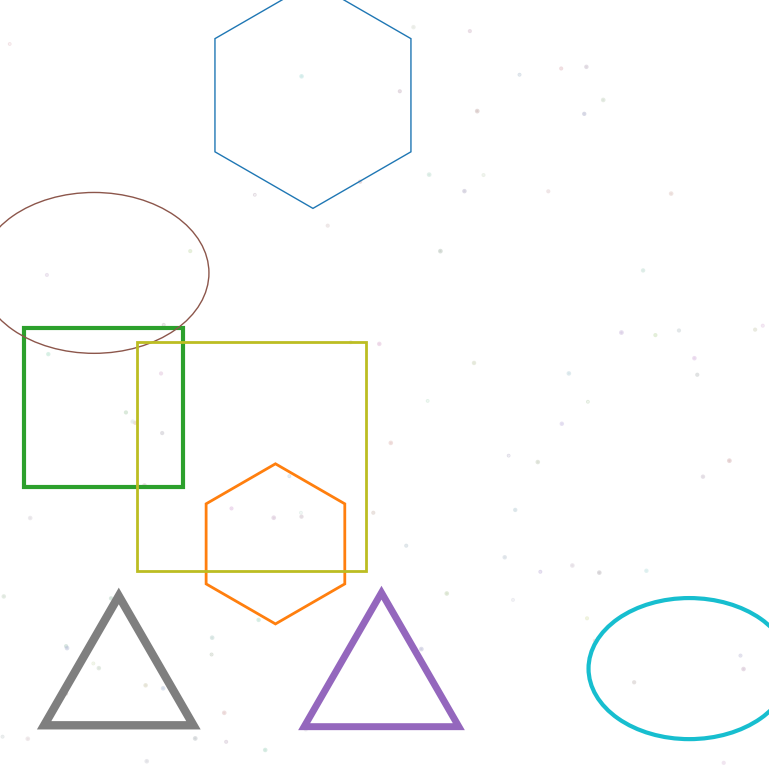[{"shape": "hexagon", "thickness": 0.5, "radius": 0.73, "center": [0.406, 0.876]}, {"shape": "hexagon", "thickness": 1, "radius": 0.52, "center": [0.358, 0.294]}, {"shape": "square", "thickness": 1.5, "radius": 0.52, "center": [0.135, 0.471]}, {"shape": "triangle", "thickness": 2.5, "radius": 0.58, "center": [0.495, 0.114]}, {"shape": "oval", "thickness": 0.5, "radius": 0.75, "center": [0.122, 0.646]}, {"shape": "triangle", "thickness": 3, "radius": 0.56, "center": [0.154, 0.114]}, {"shape": "square", "thickness": 1, "radius": 0.74, "center": [0.326, 0.407]}, {"shape": "oval", "thickness": 1.5, "radius": 0.65, "center": [0.895, 0.132]}]